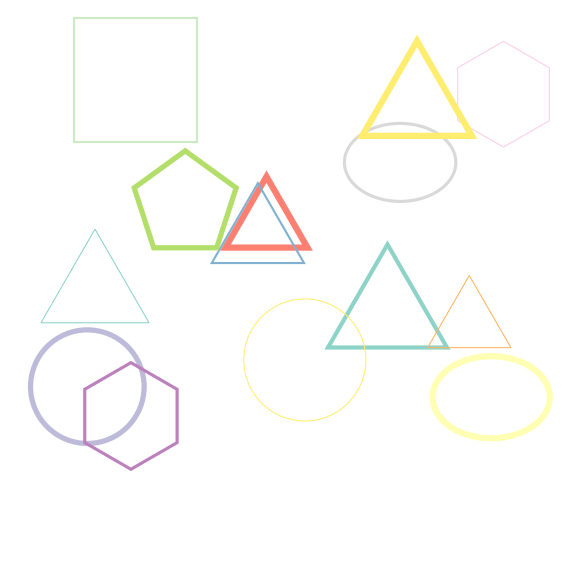[{"shape": "triangle", "thickness": 0.5, "radius": 0.54, "center": [0.165, 0.494]}, {"shape": "triangle", "thickness": 2, "radius": 0.59, "center": [0.671, 0.457]}, {"shape": "oval", "thickness": 3, "radius": 0.51, "center": [0.851, 0.311]}, {"shape": "circle", "thickness": 2.5, "radius": 0.49, "center": [0.151, 0.33]}, {"shape": "triangle", "thickness": 3, "radius": 0.41, "center": [0.461, 0.611]}, {"shape": "triangle", "thickness": 1, "radius": 0.46, "center": [0.447, 0.59]}, {"shape": "triangle", "thickness": 0.5, "radius": 0.42, "center": [0.813, 0.439]}, {"shape": "pentagon", "thickness": 2.5, "radius": 0.46, "center": [0.321, 0.645]}, {"shape": "hexagon", "thickness": 0.5, "radius": 0.46, "center": [0.872, 0.836]}, {"shape": "oval", "thickness": 1.5, "radius": 0.48, "center": [0.693, 0.718]}, {"shape": "hexagon", "thickness": 1.5, "radius": 0.46, "center": [0.227, 0.279]}, {"shape": "square", "thickness": 1, "radius": 0.54, "center": [0.235, 0.86]}, {"shape": "triangle", "thickness": 3, "radius": 0.55, "center": [0.722, 0.819]}, {"shape": "circle", "thickness": 0.5, "radius": 0.53, "center": [0.528, 0.376]}]